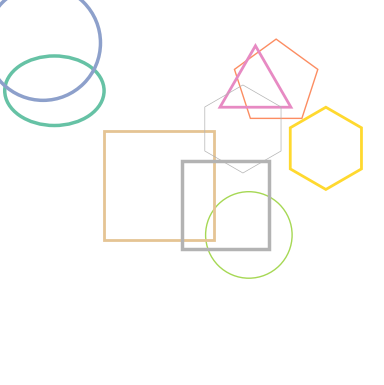[{"shape": "oval", "thickness": 2.5, "radius": 0.65, "center": [0.141, 0.764]}, {"shape": "pentagon", "thickness": 1, "radius": 0.57, "center": [0.717, 0.785]}, {"shape": "circle", "thickness": 2.5, "radius": 0.75, "center": [0.112, 0.888]}, {"shape": "triangle", "thickness": 2, "radius": 0.53, "center": [0.664, 0.775]}, {"shape": "circle", "thickness": 1, "radius": 0.56, "center": [0.646, 0.39]}, {"shape": "hexagon", "thickness": 2, "radius": 0.53, "center": [0.846, 0.615]}, {"shape": "square", "thickness": 2, "radius": 0.71, "center": [0.413, 0.518]}, {"shape": "hexagon", "thickness": 0.5, "radius": 0.57, "center": [0.631, 0.665]}, {"shape": "square", "thickness": 2.5, "radius": 0.57, "center": [0.585, 0.467]}]